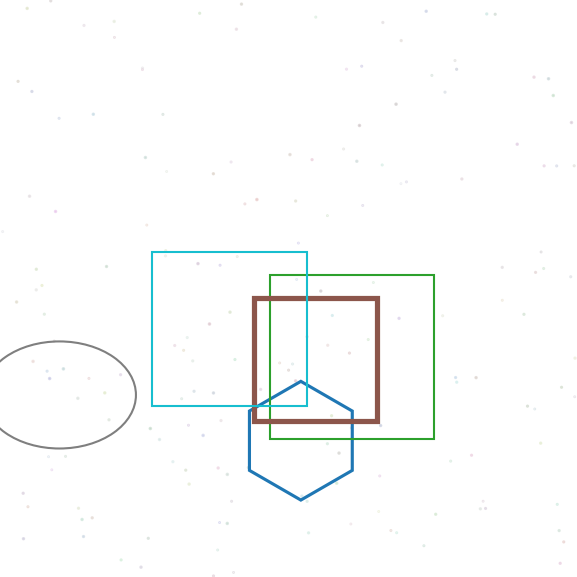[{"shape": "hexagon", "thickness": 1.5, "radius": 0.51, "center": [0.521, 0.236]}, {"shape": "square", "thickness": 1, "radius": 0.71, "center": [0.61, 0.381]}, {"shape": "square", "thickness": 2.5, "radius": 0.53, "center": [0.546, 0.377]}, {"shape": "oval", "thickness": 1, "radius": 0.66, "center": [0.103, 0.315]}, {"shape": "square", "thickness": 1, "radius": 0.67, "center": [0.398, 0.429]}]